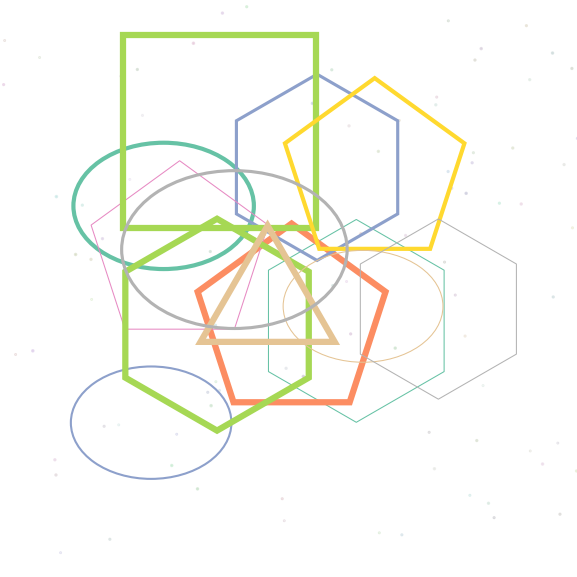[{"shape": "hexagon", "thickness": 0.5, "radius": 0.88, "center": [0.617, 0.443]}, {"shape": "oval", "thickness": 2, "radius": 0.78, "center": [0.283, 0.643]}, {"shape": "pentagon", "thickness": 3, "radius": 0.86, "center": [0.505, 0.441]}, {"shape": "hexagon", "thickness": 1.5, "radius": 0.81, "center": [0.549, 0.709]}, {"shape": "oval", "thickness": 1, "radius": 0.7, "center": [0.262, 0.267]}, {"shape": "pentagon", "thickness": 0.5, "radius": 0.81, "center": [0.311, 0.56]}, {"shape": "hexagon", "thickness": 3, "radius": 0.92, "center": [0.376, 0.437]}, {"shape": "square", "thickness": 3, "radius": 0.84, "center": [0.38, 0.772]}, {"shape": "pentagon", "thickness": 2, "radius": 0.82, "center": [0.649, 0.7]}, {"shape": "oval", "thickness": 0.5, "radius": 0.69, "center": [0.629, 0.469]}, {"shape": "triangle", "thickness": 3, "radius": 0.67, "center": [0.463, 0.474]}, {"shape": "hexagon", "thickness": 0.5, "radius": 0.78, "center": [0.759, 0.464]}, {"shape": "oval", "thickness": 1.5, "radius": 0.98, "center": [0.406, 0.567]}]